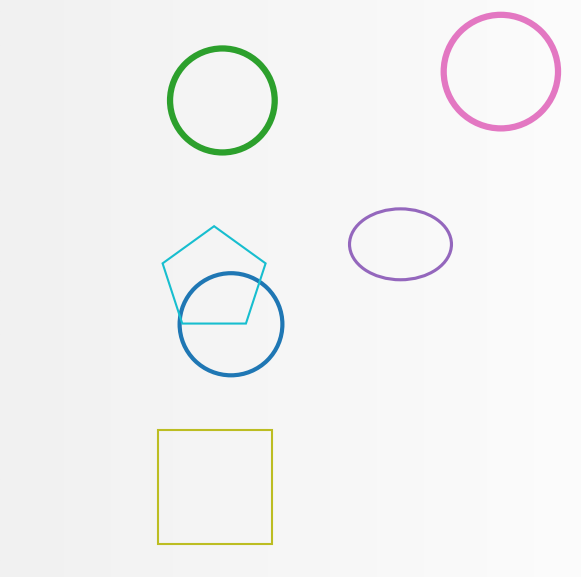[{"shape": "circle", "thickness": 2, "radius": 0.44, "center": [0.397, 0.438]}, {"shape": "circle", "thickness": 3, "radius": 0.45, "center": [0.383, 0.825]}, {"shape": "oval", "thickness": 1.5, "radius": 0.44, "center": [0.689, 0.576]}, {"shape": "circle", "thickness": 3, "radius": 0.49, "center": [0.862, 0.875]}, {"shape": "square", "thickness": 1, "radius": 0.49, "center": [0.371, 0.156]}, {"shape": "pentagon", "thickness": 1, "radius": 0.47, "center": [0.368, 0.514]}]